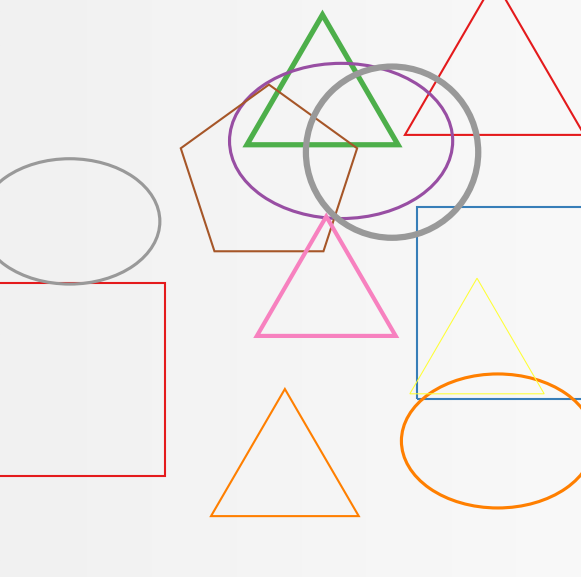[{"shape": "triangle", "thickness": 1, "radius": 0.89, "center": [0.851, 0.855]}, {"shape": "square", "thickness": 1, "radius": 0.83, "center": [0.117, 0.342]}, {"shape": "square", "thickness": 1, "radius": 0.83, "center": [0.885, 0.474]}, {"shape": "triangle", "thickness": 2.5, "radius": 0.75, "center": [0.555, 0.823]}, {"shape": "oval", "thickness": 1.5, "radius": 0.96, "center": [0.587, 0.755]}, {"shape": "triangle", "thickness": 1, "radius": 0.73, "center": [0.49, 0.179]}, {"shape": "oval", "thickness": 1.5, "radius": 0.83, "center": [0.856, 0.236]}, {"shape": "triangle", "thickness": 0.5, "radius": 0.67, "center": [0.821, 0.384]}, {"shape": "pentagon", "thickness": 1, "radius": 0.8, "center": [0.463, 0.693]}, {"shape": "triangle", "thickness": 2, "radius": 0.69, "center": [0.561, 0.486]}, {"shape": "oval", "thickness": 1.5, "radius": 0.78, "center": [0.12, 0.616]}, {"shape": "circle", "thickness": 3, "radius": 0.74, "center": [0.675, 0.736]}]